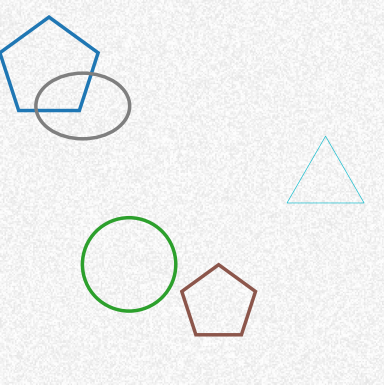[{"shape": "pentagon", "thickness": 2.5, "radius": 0.67, "center": [0.127, 0.821]}, {"shape": "circle", "thickness": 2.5, "radius": 0.61, "center": [0.335, 0.313]}, {"shape": "pentagon", "thickness": 2.5, "radius": 0.5, "center": [0.568, 0.212]}, {"shape": "oval", "thickness": 2.5, "radius": 0.61, "center": [0.215, 0.725]}, {"shape": "triangle", "thickness": 0.5, "radius": 0.58, "center": [0.846, 0.531]}]